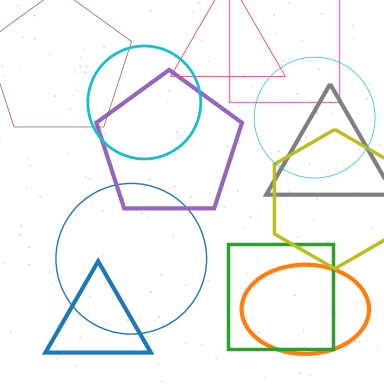[{"shape": "triangle", "thickness": 3, "radius": 0.79, "center": [0.255, 0.163]}, {"shape": "circle", "thickness": 1, "radius": 0.98, "center": [0.341, 0.328]}, {"shape": "oval", "thickness": 3, "radius": 0.83, "center": [0.793, 0.197]}, {"shape": "square", "thickness": 2.5, "radius": 0.68, "center": [0.73, 0.23]}, {"shape": "triangle", "thickness": 0.5, "radius": 0.86, "center": [0.592, 0.887]}, {"shape": "pentagon", "thickness": 3, "radius": 0.99, "center": [0.439, 0.62]}, {"shape": "pentagon", "thickness": 0.5, "radius": 0.99, "center": [0.153, 0.831]}, {"shape": "square", "thickness": 1, "radius": 0.72, "center": [0.738, 0.878]}, {"shape": "triangle", "thickness": 3, "radius": 0.96, "center": [0.857, 0.59]}, {"shape": "hexagon", "thickness": 2.5, "radius": 0.91, "center": [0.87, 0.483]}, {"shape": "circle", "thickness": 0.5, "radius": 0.78, "center": [0.817, 0.694]}, {"shape": "circle", "thickness": 2, "radius": 0.73, "center": [0.375, 0.734]}]